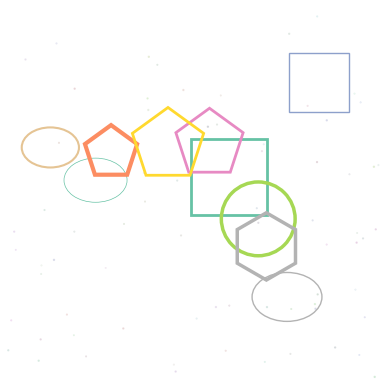[{"shape": "oval", "thickness": 0.5, "radius": 0.41, "center": [0.248, 0.532]}, {"shape": "square", "thickness": 2, "radius": 0.49, "center": [0.595, 0.54]}, {"shape": "pentagon", "thickness": 3, "radius": 0.36, "center": [0.288, 0.604]}, {"shape": "square", "thickness": 1, "radius": 0.39, "center": [0.828, 0.786]}, {"shape": "pentagon", "thickness": 2, "radius": 0.46, "center": [0.544, 0.627]}, {"shape": "circle", "thickness": 2.5, "radius": 0.48, "center": [0.671, 0.432]}, {"shape": "pentagon", "thickness": 2, "radius": 0.49, "center": [0.436, 0.624]}, {"shape": "oval", "thickness": 1.5, "radius": 0.37, "center": [0.131, 0.617]}, {"shape": "oval", "thickness": 1, "radius": 0.45, "center": [0.745, 0.229]}, {"shape": "hexagon", "thickness": 2.5, "radius": 0.44, "center": [0.692, 0.36]}]